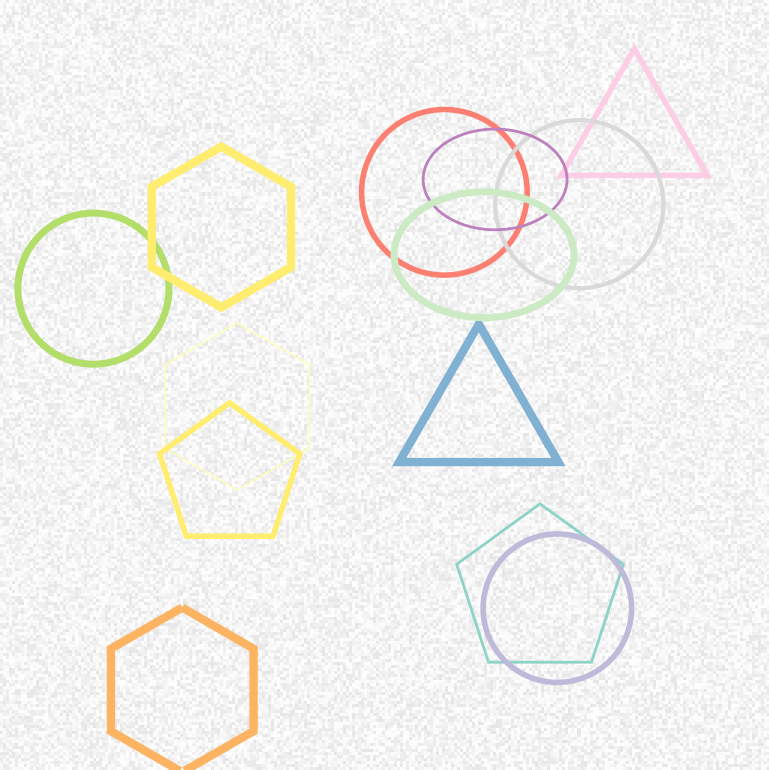[{"shape": "pentagon", "thickness": 1, "radius": 0.57, "center": [0.701, 0.232]}, {"shape": "hexagon", "thickness": 0.5, "radius": 0.54, "center": [0.308, 0.472]}, {"shape": "circle", "thickness": 2, "radius": 0.48, "center": [0.724, 0.21]}, {"shape": "circle", "thickness": 2, "radius": 0.54, "center": [0.577, 0.75]}, {"shape": "triangle", "thickness": 3, "radius": 0.6, "center": [0.622, 0.46]}, {"shape": "hexagon", "thickness": 3, "radius": 0.53, "center": [0.237, 0.104]}, {"shape": "circle", "thickness": 2.5, "radius": 0.49, "center": [0.121, 0.625]}, {"shape": "triangle", "thickness": 2, "radius": 0.55, "center": [0.824, 0.827]}, {"shape": "circle", "thickness": 1.5, "radius": 0.55, "center": [0.752, 0.735]}, {"shape": "oval", "thickness": 1, "radius": 0.47, "center": [0.643, 0.767]}, {"shape": "oval", "thickness": 2.5, "radius": 0.58, "center": [0.629, 0.669]}, {"shape": "hexagon", "thickness": 3, "radius": 0.52, "center": [0.288, 0.705]}, {"shape": "pentagon", "thickness": 2, "radius": 0.48, "center": [0.298, 0.381]}]